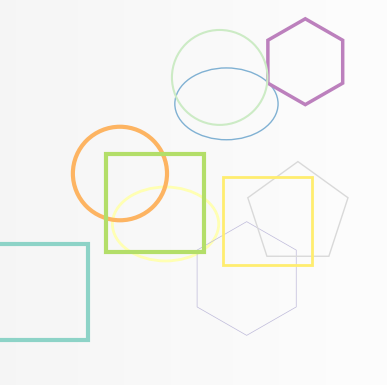[{"shape": "square", "thickness": 3, "radius": 0.62, "center": [0.102, 0.242]}, {"shape": "oval", "thickness": 2, "radius": 0.69, "center": [0.427, 0.418]}, {"shape": "hexagon", "thickness": 0.5, "radius": 0.74, "center": [0.637, 0.277]}, {"shape": "oval", "thickness": 1, "radius": 0.67, "center": [0.584, 0.73]}, {"shape": "circle", "thickness": 3, "radius": 0.61, "center": [0.31, 0.549]}, {"shape": "square", "thickness": 3, "radius": 0.63, "center": [0.399, 0.473]}, {"shape": "pentagon", "thickness": 1, "radius": 0.68, "center": [0.769, 0.444]}, {"shape": "hexagon", "thickness": 2.5, "radius": 0.56, "center": [0.788, 0.84]}, {"shape": "circle", "thickness": 1.5, "radius": 0.62, "center": [0.567, 0.799]}, {"shape": "square", "thickness": 2, "radius": 0.57, "center": [0.691, 0.426]}]